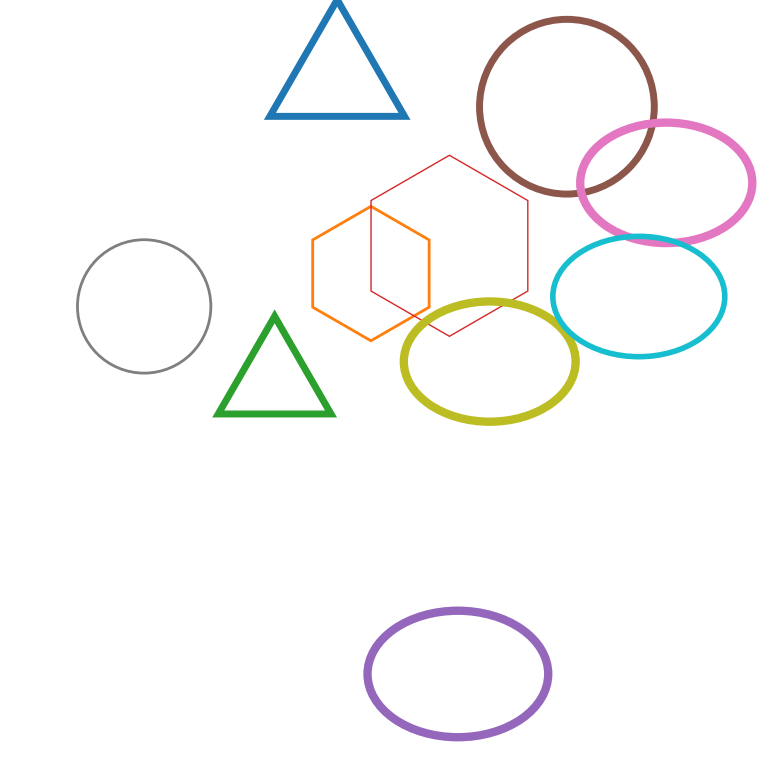[{"shape": "triangle", "thickness": 2.5, "radius": 0.5, "center": [0.438, 0.899]}, {"shape": "hexagon", "thickness": 1, "radius": 0.44, "center": [0.482, 0.645]}, {"shape": "triangle", "thickness": 2.5, "radius": 0.42, "center": [0.357, 0.505]}, {"shape": "hexagon", "thickness": 0.5, "radius": 0.59, "center": [0.584, 0.681]}, {"shape": "oval", "thickness": 3, "radius": 0.59, "center": [0.595, 0.125]}, {"shape": "circle", "thickness": 2.5, "radius": 0.57, "center": [0.736, 0.861]}, {"shape": "oval", "thickness": 3, "radius": 0.56, "center": [0.865, 0.763]}, {"shape": "circle", "thickness": 1, "radius": 0.43, "center": [0.187, 0.602]}, {"shape": "oval", "thickness": 3, "radius": 0.56, "center": [0.636, 0.53]}, {"shape": "oval", "thickness": 2, "radius": 0.56, "center": [0.83, 0.615]}]